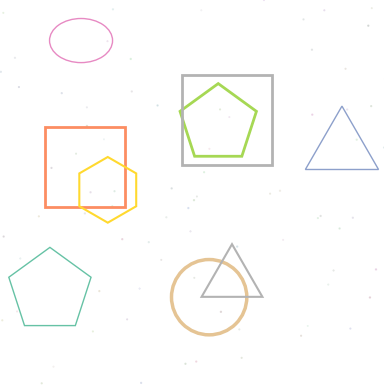[{"shape": "pentagon", "thickness": 1, "radius": 0.56, "center": [0.13, 0.245]}, {"shape": "square", "thickness": 2, "radius": 0.51, "center": [0.221, 0.566]}, {"shape": "triangle", "thickness": 1, "radius": 0.55, "center": [0.888, 0.615]}, {"shape": "oval", "thickness": 1, "radius": 0.41, "center": [0.211, 0.895]}, {"shape": "pentagon", "thickness": 2, "radius": 0.52, "center": [0.567, 0.679]}, {"shape": "hexagon", "thickness": 1.5, "radius": 0.43, "center": [0.28, 0.507]}, {"shape": "circle", "thickness": 2.5, "radius": 0.49, "center": [0.543, 0.228]}, {"shape": "triangle", "thickness": 1.5, "radius": 0.46, "center": [0.603, 0.275]}, {"shape": "square", "thickness": 2, "radius": 0.58, "center": [0.589, 0.688]}]